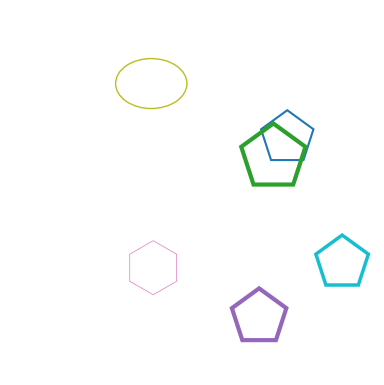[{"shape": "pentagon", "thickness": 1.5, "radius": 0.36, "center": [0.746, 0.642]}, {"shape": "pentagon", "thickness": 3, "radius": 0.44, "center": [0.71, 0.592]}, {"shape": "pentagon", "thickness": 3, "radius": 0.37, "center": [0.673, 0.177]}, {"shape": "hexagon", "thickness": 0.5, "radius": 0.35, "center": [0.398, 0.305]}, {"shape": "oval", "thickness": 1, "radius": 0.46, "center": [0.393, 0.783]}, {"shape": "pentagon", "thickness": 2.5, "radius": 0.36, "center": [0.889, 0.318]}]